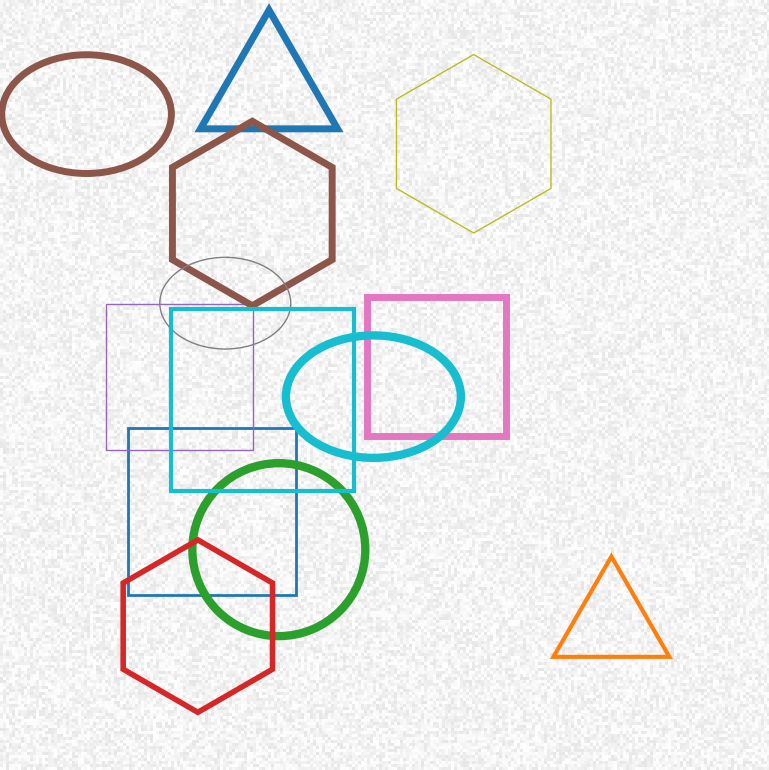[{"shape": "triangle", "thickness": 2.5, "radius": 0.51, "center": [0.349, 0.884]}, {"shape": "square", "thickness": 1, "radius": 0.54, "center": [0.275, 0.336]}, {"shape": "triangle", "thickness": 1.5, "radius": 0.43, "center": [0.794, 0.19]}, {"shape": "circle", "thickness": 3, "radius": 0.56, "center": [0.362, 0.286]}, {"shape": "hexagon", "thickness": 2, "radius": 0.56, "center": [0.257, 0.187]}, {"shape": "square", "thickness": 0.5, "radius": 0.48, "center": [0.233, 0.51]}, {"shape": "oval", "thickness": 2.5, "radius": 0.55, "center": [0.112, 0.852]}, {"shape": "hexagon", "thickness": 2.5, "radius": 0.6, "center": [0.328, 0.723]}, {"shape": "square", "thickness": 2.5, "radius": 0.45, "center": [0.567, 0.524]}, {"shape": "oval", "thickness": 0.5, "radius": 0.43, "center": [0.293, 0.606]}, {"shape": "hexagon", "thickness": 0.5, "radius": 0.58, "center": [0.615, 0.813]}, {"shape": "oval", "thickness": 3, "radius": 0.57, "center": [0.485, 0.485]}, {"shape": "square", "thickness": 1.5, "radius": 0.59, "center": [0.341, 0.481]}]